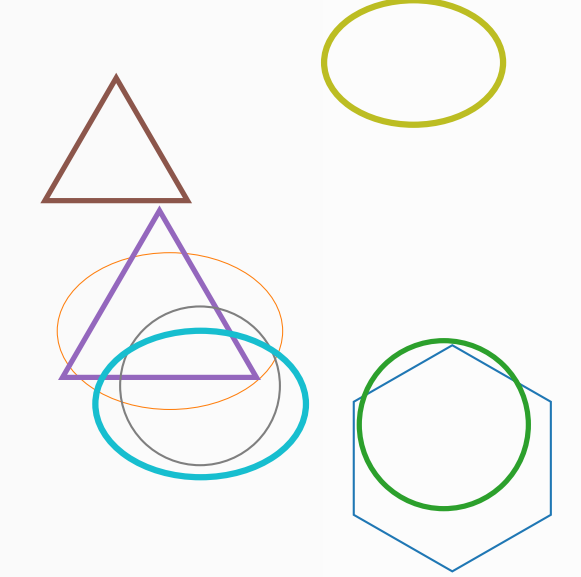[{"shape": "hexagon", "thickness": 1, "radius": 0.98, "center": [0.778, 0.206]}, {"shape": "oval", "thickness": 0.5, "radius": 0.97, "center": [0.292, 0.426]}, {"shape": "circle", "thickness": 2.5, "radius": 0.73, "center": [0.764, 0.264]}, {"shape": "triangle", "thickness": 2.5, "radius": 0.96, "center": [0.274, 0.442]}, {"shape": "triangle", "thickness": 2.5, "radius": 0.71, "center": [0.2, 0.723]}, {"shape": "circle", "thickness": 1, "radius": 0.69, "center": [0.344, 0.331]}, {"shape": "oval", "thickness": 3, "radius": 0.77, "center": [0.712, 0.891]}, {"shape": "oval", "thickness": 3, "radius": 0.91, "center": [0.345, 0.3]}]